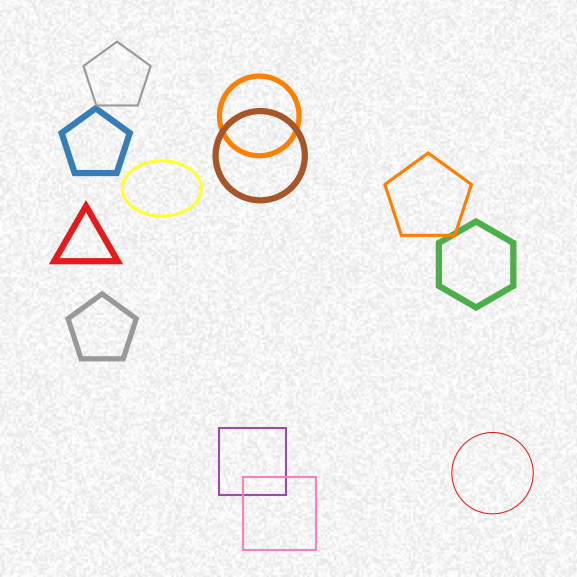[{"shape": "circle", "thickness": 0.5, "radius": 0.35, "center": [0.853, 0.18]}, {"shape": "triangle", "thickness": 3, "radius": 0.32, "center": [0.149, 0.579]}, {"shape": "pentagon", "thickness": 3, "radius": 0.31, "center": [0.166, 0.75]}, {"shape": "hexagon", "thickness": 3, "radius": 0.37, "center": [0.824, 0.541]}, {"shape": "square", "thickness": 1, "radius": 0.29, "center": [0.437, 0.201]}, {"shape": "pentagon", "thickness": 1.5, "radius": 0.39, "center": [0.741, 0.655]}, {"shape": "circle", "thickness": 2.5, "radius": 0.34, "center": [0.449, 0.798]}, {"shape": "oval", "thickness": 1.5, "radius": 0.34, "center": [0.28, 0.673]}, {"shape": "circle", "thickness": 3, "radius": 0.39, "center": [0.451, 0.729]}, {"shape": "square", "thickness": 1, "radius": 0.32, "center": [0.483, 0.11]}, {"shape": "pentagon", "thickness": 2.5, "radius": 0.31, "center": [0.177, 0.428]}, {"shape": "pentagon", "thickness": 1, "radius": 0.31, "center": [0.203, 0.866]}]